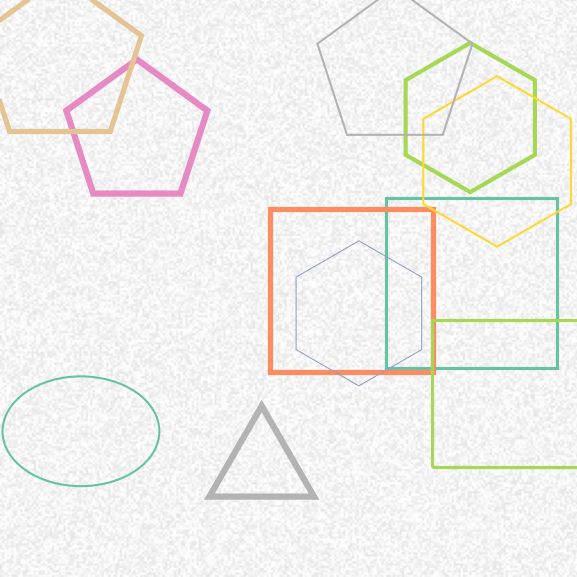[{"shape": "oval", "thickness": 1, "radius": 0.68, "center": [0.14, 0.252]}, {"shape": "square", "thickness": 1.5, "radius": 0.74, "center": [0.816, 0.509]}, {"shape": "square", "thickness": 2.5, "radius": 0.71, "center": [0.609, 0.496]}, {"shape": "hexagon", "thickness": 0.5, "radius": 0.63, "center": [0.621, 0.457]}, {"shape": "pentagon", "thickness": 3, "radius": 0.64, "center": [0.237, 0.768]}, {"shape": "square", "thickness": 1.5, "radius": 0.63, "center": [0.876, 0.318]}, {"shape": "hexagon", "thickness": 2, "radius": 0.65, "center": [0.814, 0.796]}, {"shape": "hexagon", "thickness": 1, "radius": 0.74, "center": [0.861, 0.72]}, {"shape": "pentagon", "thickness": 2.5, "radius": 0.74, "center": [0.104, 0.891]}, {"shape": "pentagon", "thickness": 1, "radius": 0.71, "center": [0.684, 0.88]}, {"shape": "triangle", "thickness": 3, "radius": 0.52, "center": [0.453, 0.192]}]